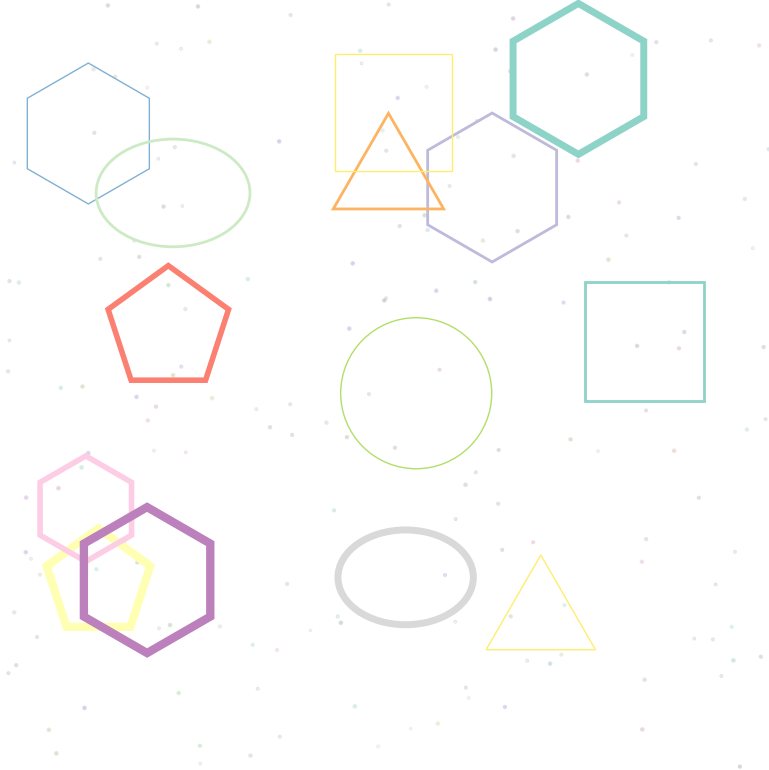[{"shape": "square", "thickness": 1, "radius": 0.39, "center": [0.837, 0.557]}, {"shape": "hexagon", "thickness": 2.5, "radius": 0.49, "center": [0.751, 0.898]}, {"shape": "pentagon", "thickness": 3, "radius": 0.35, "center": [0.128, 0.243]}, {"shape": "hexagon", "thickness": 1, "radius": 0.48, "center": [0.639, 0.756]}, {"shape": "pentagon", "thickness": 2, "radius": 0.41, "center": [0.219, 0.573]}, {"shape": "hexagon", "thickness": 0.5, "radius": 0.46, "center": [0.115, 0.827]}, {"shape": "triangle", "thickness": 1, "radius": 0.41, "center": [0.505, 0.77]}, {"shape": "circle", "thickness": 0.5, "radius": 0.49, "center": [0.541, 0.489]}, {"shape": "hexagon", "thickness": 2, "radius": 0.34, "center": [0.111, 0.339]}, {"shape": "oval", "thickness": 2.5, "radius": 0.44, "center": [0.527, 0.25]}, {"shape": "hexagon", "thickness": 3, "radius": 0.47, "center": [0.191, 0.247]}, {"shape": "oval", "thickness": 1, "radius": 0.5, "center": [0.225, 0.749]}, {"shape": "triangle", "thickness": 0.5, "radius": 0.41, "center": [0.702, 0.197]}, {"shape": "square", "thickness": 0.5, "radius": 0.38, "center": [0.511, 0.854]}]